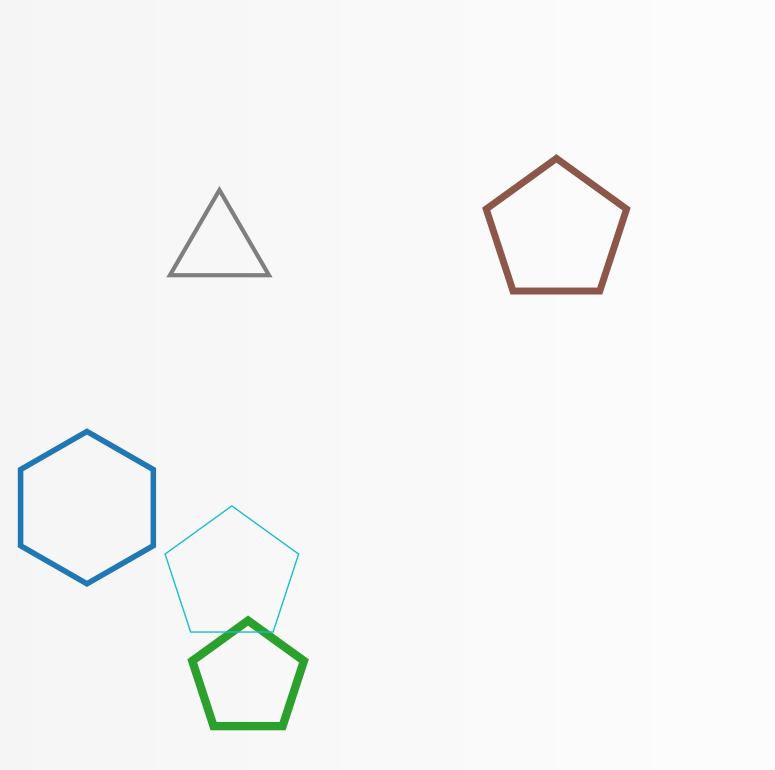[{"shape": "hexagon", "thickness": 2, "radius": 0.49, "center": [0.112, 0.341]}, {"shape": "pentagon", "thickness": 3, "radius": 0.38, "center": [0.32, 0.118]}, {"shape": "pentagon", "thickness": 2.5, "radius": 0.48, "center": [0.718, 0.699]}, {"shape": "triangle", "thickness": 1.5, "radius": 0.37, "center": [0.283, 0.679]}, {"shape": "pentagon", "thickness": 0.5, "radius": 0.45, "center": [0.299, 0.252]}]